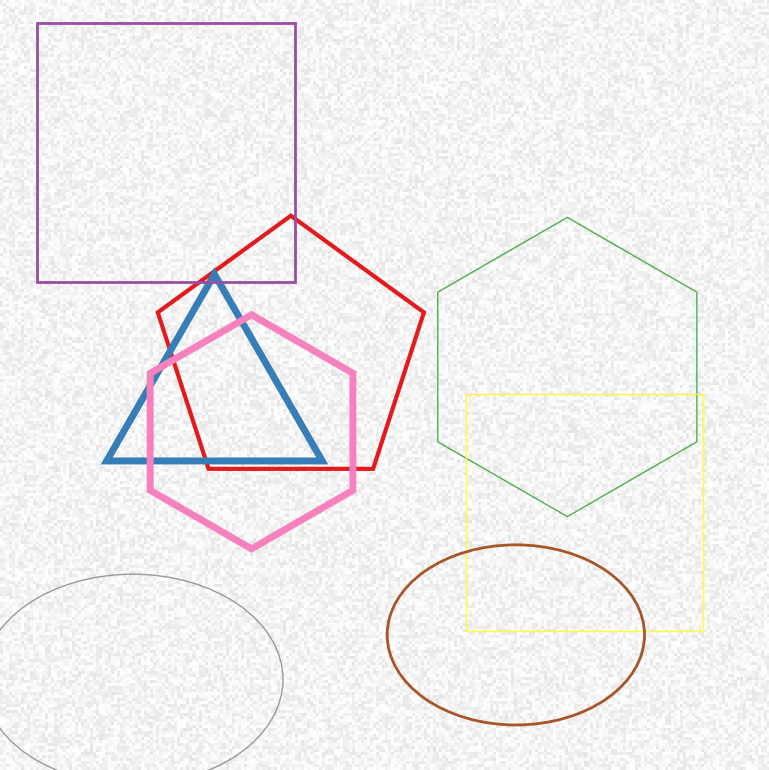[{"shape": "pentagon", "thickness": 1.5, "radius": 0.91, "center": [0.378, 0.538]}, {"shape": "triangle", "thickness": 2.5, "radius": 0.81, "center": [0.279, 0.482]}, {"shape": "hexagon", "thickness": 0.5, "radius": 0.97, "center": [0.737, 0.523]}, {"shape": "square", "thickness": 1, "radius": 0.84, "center": [0.216, 0.802]}, {"shape": "square", "thickness": 0.5, "radius": 0.77, "center": [0.759, 0.335]}, {"shape": "oval", "thickness": 1, "radius": 0.84, "center": [0.67, 0.175]}, {"shape": "hexagon", "thickness": 2.5, "radius": 0.76, "center": [0.327, 0.439]}, {"shape": "oval", "thickness": 0.5, "radius": 0.98, "center": [0.172, 0.118]}]